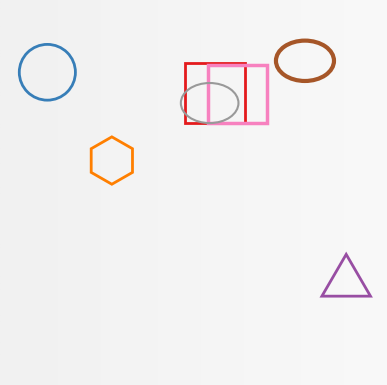[{"shape": "square", "thickness": 2, "radius": 0.39, "center": [0.555, 0.758]}, {"shape": "circle", "thickness": 2, "radius": 0.36, "center": [0.122, 0.812]}, {"shape": "triangle", "thickness": 2, "radius": 0.36, "center": [0.893, 0.267]}, {"shape": "hexagon", "thickness": 2, "radius": 0.31, "center": [0.289, 0.583]}, {"shape": "oval", "thickness": 3, "radius": 0.37, "center": [0.787, 0.842]}, {"shape": "square", "thickness": 2.5, "radius": 0.38, "center": [0.613, 0.755]}, {"shape": "oval", "thickness": 1.5, "radius": 0.37, "center": [0.541, 0.732]}]